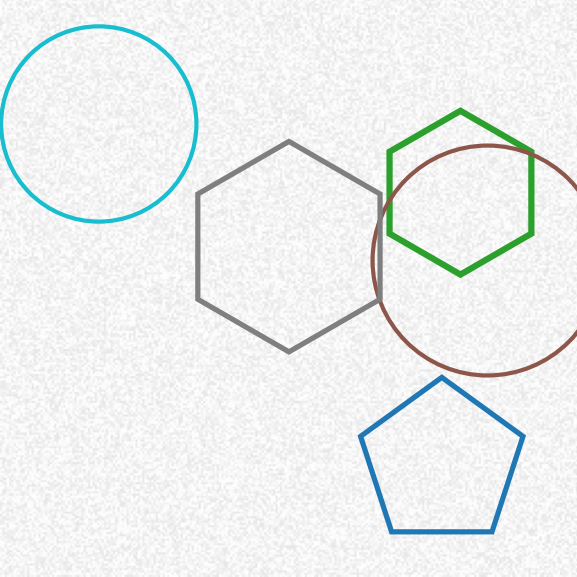[{"shape": "pentagon", "thickness": 2.5, "radius": 0.74, "center": [0.765, 0.198]}, {"shape": "hexagon", "thickness": 3, "radius": 0.71, "center": [0.797, 0.665]}, {"shape": "circle", "thickness": 2, "radius": 1.0, "center": [0.844, 0.548]}, {"shape": "hexagon", "thickness": 2.5, "radius": 0.91, "center": [0.5, 0.572]}, {"shape": "circle", "thickness": 2, "radius": 0.85, "center": [0.171, 0.784]}]